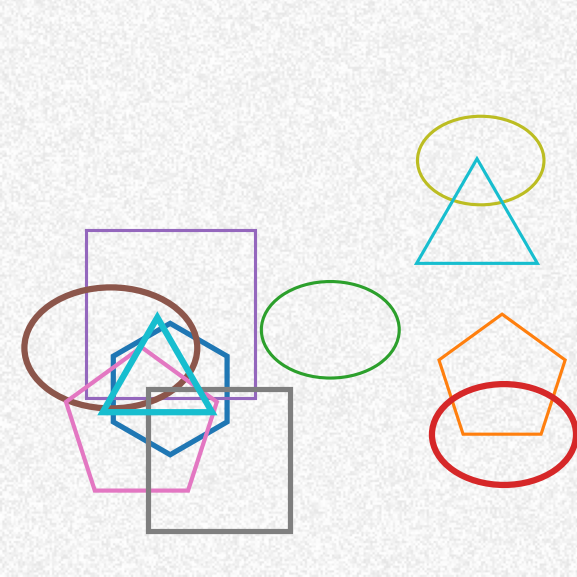[{"shape": "hexagon", "thickness": 2.5, "radius": 0.57, "center": [0.295, 0.325]}, {"shape": "pentagon", "thickness": 1.5, "radius": 0.57, "center": [0.869, 0.34]}, {"shape": "oval", "thickness": 1.5, "radius": 0.6, "center": [0.572, 0.428]}, {"shape": "oval", "thickness": 3, "radius": 0.62, "center": [0.873, 0.247]}, {"shape": "square", "thickness": 1.5, "radius": 0.73, "center": [0.295, 0.456]}, {"shape": "oval", "thickness": 3, "radius": 0.75, "center": [0.192, 0.397]}, {"shape": "pentagon", "thickness": 2, "radius": 0.69, "center": [0.245, 0.261]}, {"shape": "square", "thickness": 2.5, "radius": 0.62, "center": [0.38, 0.203]}, {"shape": "oval", "thickness": 1.5, "radius": 0.55, "center": [0.832, 0.721]}, {"shape": "triangle", "thickness": 1.5, "radius": 0.6, "center": [0.826, 0.603]}, {"shape": "triangle", "thickness": 3, "radius": 0.55, "center": [0.272, 0.34]}]